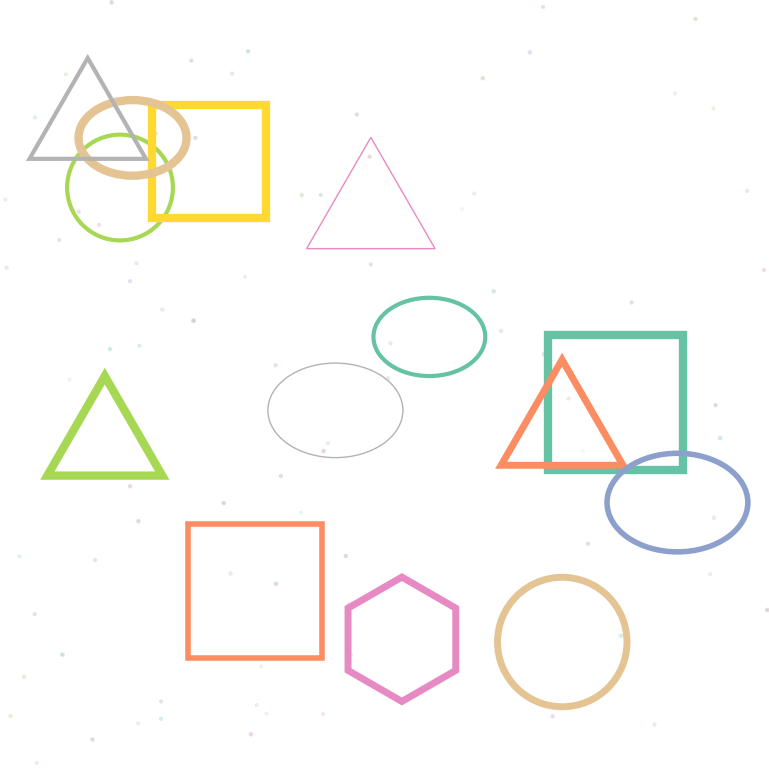[{"shape": "square", "thickness": 3, "radius": 0.44, "center": [0.8, 0.477]}, {"shape": "oval", "thickness": 1.5, "radius": 0.36, "center": [0.558, 0.562]}, {"shape": "square", "thickness": 2, "radius": 0.43, "center": [0.331, 0.233]}, {"shape": "triangle", "thickness": 2.5, "radius": 0.46, "center": [0.73, 0.441]}, {"shape": "oval", "thickness": 2, "radius": 0.46, "center": [0.88, 0.347]}, {"shape": "hexagon", "thickness": 2.5, "radius": 0.4, "center": [0.522, 0.17]}, {"shape": "triangle", "thickness": 0.5, "radius": 0.48, "center": [0.482, 0.725]}, {"shape": "triangle", "thickness": 3, "radius": 0.43, "center": [0.136, 0.425]}, {"shape": "circle", "thickness": 1.5, "radius": 0.34, "center": [0.156, 0.756]}, {"shape": "square", "thickness": 3, "radius": 0.37, "center": [0.271, 0.79]}, {"shape": "oval", "thickness": 3, "radius": 0.35, "center": [0.172, 0.821]}, {"shape": "circle", "thickness": 2.5, "radius": 0.42, "center": [0.73, 0.166]}, {"shape": "triangle", "thickness": 1.5, "radius": 0.44, "center": [0.114, 0.837]}, {"shape": "oval", "thickness": 0.5, "radius": 0.44, "center": [0.436, 0.467]}]